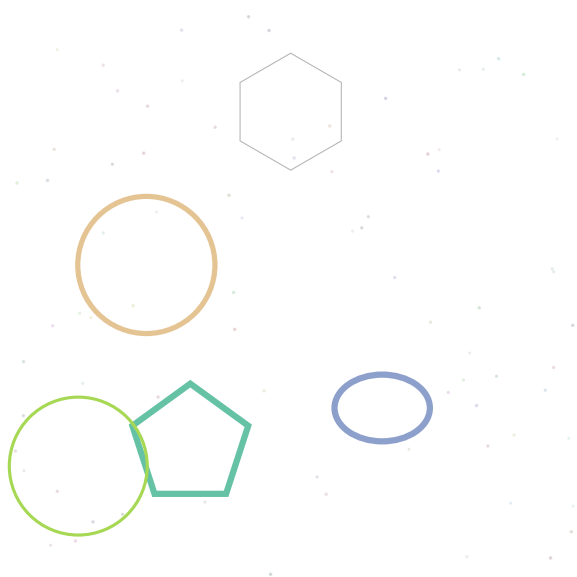[{"shape": "pentagon", "thickness": 3, "radius": 0.53, "center": [0.33, 0.229]}, {"shape": "oval", "thickness": 3, "radius": 0.41, "center": [0.662, 0.293]}, {"shape": "circle", "thickness": 1.5, "radius": 0.6, "center": [0.136, 0.192]}, {"shape": "circle", "thickness": 2.5, "radius": 0.59, "center": [0.253, 0.54]}, {"shape": "hexagon", "thickness": 0.5, "radius": 0.51, "center": [0.503, 0.806]}]